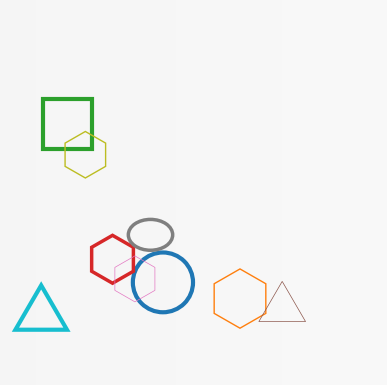[{"shape": "circle", "thickness": 3, "radius": 0.39, "center": [0.42, 0.267]}, {"shape": "hexagon", "thickness": 1, "radius": 0.38, "center": [0.619, 0.225]}, {"shape": "square", "thickness": 3, "radius": 0.32, "center": [0.174, 0.678]}, {"shape": "hexagon", "thickness": 2.5, "radius": 0.31, "center": [0.29, 0.327]}, {"shape": "triangle", "thickness": 0.5, "radius": 0.35, "center": [0.728, 0.199]}, {"shape": "hexagon", "thickness": 0.5, "radius": 0.3, "center": [0.348, 0.276]}, {"shape": "oval", "thickness": 2.5, "radius": 0.29, "center": [0.388, 0.39]}, {"shape": "hexagon", "thickness": 1, "radius": 0.3, "center": [0.22, 0.598]}, {"shape": "triangle", "thickness": 3, "radius": 0.38, "center": [0.106, 0.182]}]